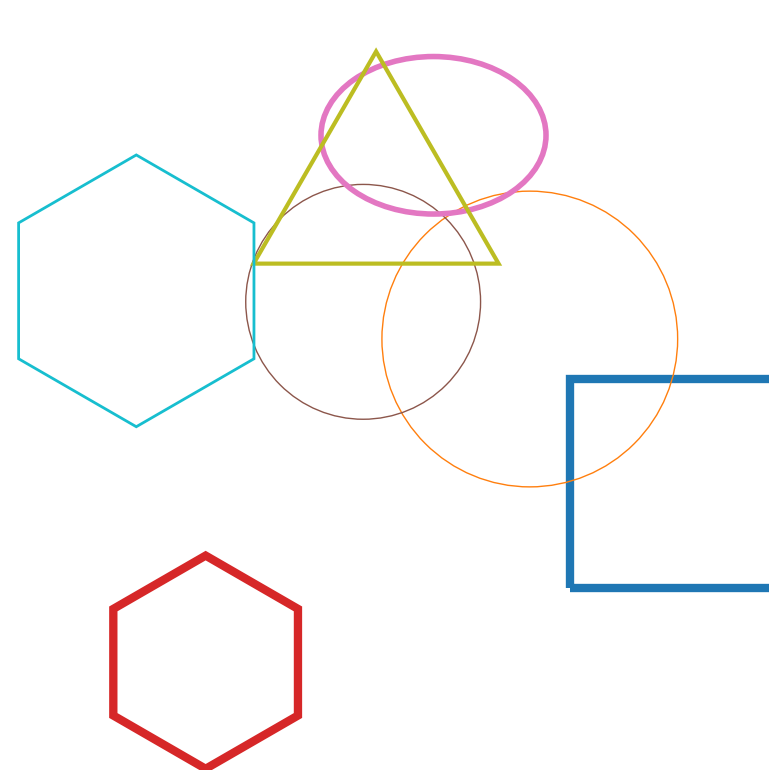[{"shape": "square", "thickness": 3, "radius": 0.68, "center": [0.876, 0.372]}, {"shape": "circle", "thickness": 0.5, "radius": 0.96, "center": [0.688, 0.56]}, {"shape": "hexagon", "thickness": 3, "radius": 0.69, "center": [0.267, 0.14]}, {"shape": "circle", "thickness": 0.5, "radius": 0.76, "center": [0.472, 0.608]}, {"shape": "oval", "thickness": 2, "radius": 0.73, "center": [0.563, 0.824]}, {"shape": "triangle", "thickness": 1.5, "radius": 0.92, "center": [0.488, 0.749]}, {"shape": "hexagon", "thickness": 1, "radius": 0.88, "center": [0.177, 0.622]}]